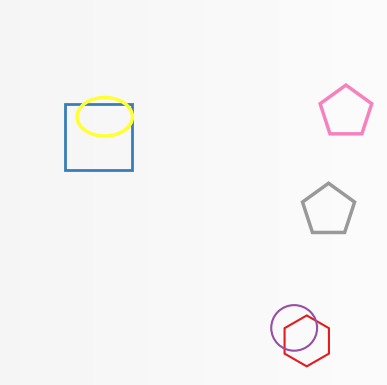[{"shape": "hexagon", "thickness": 1.5, "radius": 0.33, "center": [0.792, 0.115]}, {"shape": "square", "thickness": 2, "radius": 0.43, "center": [0.254, 0.645]}, {"shape": "circle", "thickness": 1.5, "radius": 0.3, "center": [0.759, 0.148]}, {"shape": "oval", "thickness": 2.5, "radius": 0.36, "center": [0.27, 0.697]}, {"shape": "pentagon", "thickness": 2.5, "radius": 0.35, "center": [0.893, 0.709]}, {"shape": "pentagon", "thickness": 2.5, "radius": 0.35, "center": [0.848, 0.453]}]